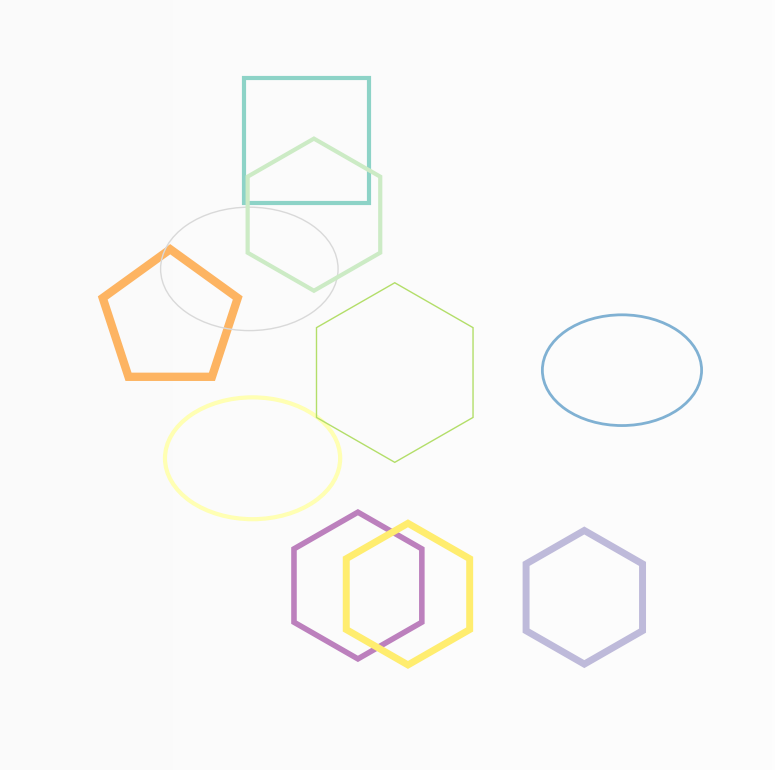[{"shape": "square", "thickness": 1.5, "radius": 0.4, "center": [0.396, 0.818]}, {"shape": "oval", "thickness": 1.5, "radius": 0.57, "center": [0.326, 0.405]}, {"shape": "hexagon", "thickness": 2.5, "radius": 0.43, "center": [0.754, 0.224]}, {"shape": "oval", "thickness": 1, "radius": 0.51, "center": [0.803, 0.519]}, {"shape": "pentagon", "thickness": 3, "radius": 0.46, "center": [0.22, 0.585]}, {"shape": "hexagon", "thickness": 0.5, "radius": 0.58, "center": [0.509, 0.516]}, {"shape": "oval", "thickness": 0.5, "radius": 0.57, "center": [0.322, 0.651]}, {"shape": "hexagon", "thickness": 2, "radius": 0.48, "center": [0.462, 0.24]}, {"shape": "hexagon", "thickness": 1.5, "radius": 0.49, "center": [0.405, 0.721]}, {"shape": "hexagon", "thickness": 2.5, "radius": 0.46, "center": [0.526, 0.228]}]